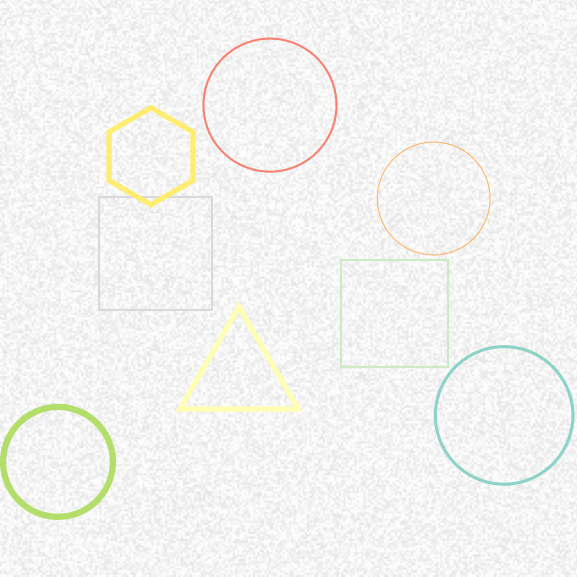[{"shape": "circle", "thickness": 1.5, "radius": 0.6, "center": [0.873, 0.28]}, {"shape": "triangle", "thickness": 2.5, "radius": 0.59, "center": [0.414, 0.35]}, {"shape": "circle", "thickness": 1, "radius": 0.58, "center": [0.467, 0.817]}, {"shape": "circle", "thickness": 0.5, "radius": 0.49, "center": [0.751, 0.655]}, {"shape": "circle", "thickness": 3, "radius": 0.48, "center": [0.1, 0.199]}, {"shape": "square", "thickness": 1, "radius": 0.49, "center": [0.269, 0.56]}, {"shape": "square", "thickness": 1, "radius": 0.47, "center": [0.683, 0.456]}, {"shape": "hexagon", "thickness": 2.5, "radius": 0.42, "center": [0.261, 0.729]}]